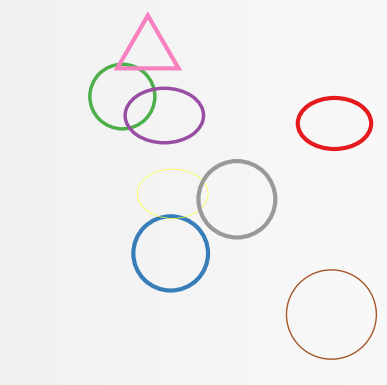[{"shape": "oval", "thickness": 3, "radius": 0.47, "center": [0.863, 0.679]}, {"shape": "circle", "thickness": 3, "radius": 0.48, "center": [0.44, 0.342]}, {"shape": "circle", "thickness": 2.5, "radius": 0.42, "center": [0.316, 0.749]}, {"shape": "oval", "thickness": 2.5, "radius": 0.51, "center": [0.424, 0.7]}, {"shape": "oval", "thickness": 0.5, "radius": 0.46, "center": [0.446, 0.497]}, {"shape": "circle", "thickness": 1, "radius": 0.58, "center": [0.855, 0.183]}, {"shape": "triangle", "thickness": 3, "radius": 0.46, "center": [0.382, 0.868]}, {"shape": "circle", "thickness": 3, "radius": 0.5, "center": [0.611, 0.482]}]